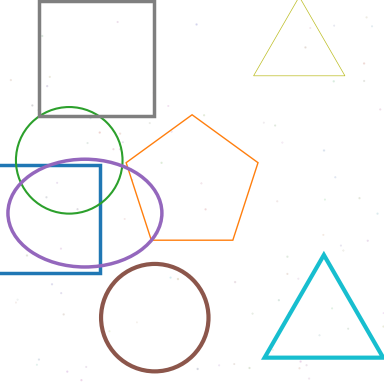[{"shape": "square", "thickness": 2.5, "radius": 0.7, "center": [0.119, 0.431]}, {"shape": "pentagon", "thickness": 1, "radius": 0.9, "center": [0.499, 0.522]}, {"shape": "circle", "thickness": 1.5, "radius": 0.69, "center": [0.18, 0.584]}, {"shape": "oval", "thickness": 2.5, "radius": 1.0, "center": [0.221, 0.446]}, {"shape": "circle", "thickness": 3, "radius": 0.7, "center": [0.402, 0.175]}, {"shape": "square", "thickness": 2.5, "radius": 0.74, "center": [0.251, 0.848]}, {"shape": "triangle", "thickness": 0.5, "radius": 0.68, "center": [0.777, 0.872]}, {"shape": "triangle", "thickness": 3, "radius": 0.89, "center": [0.841, 0.16]}]